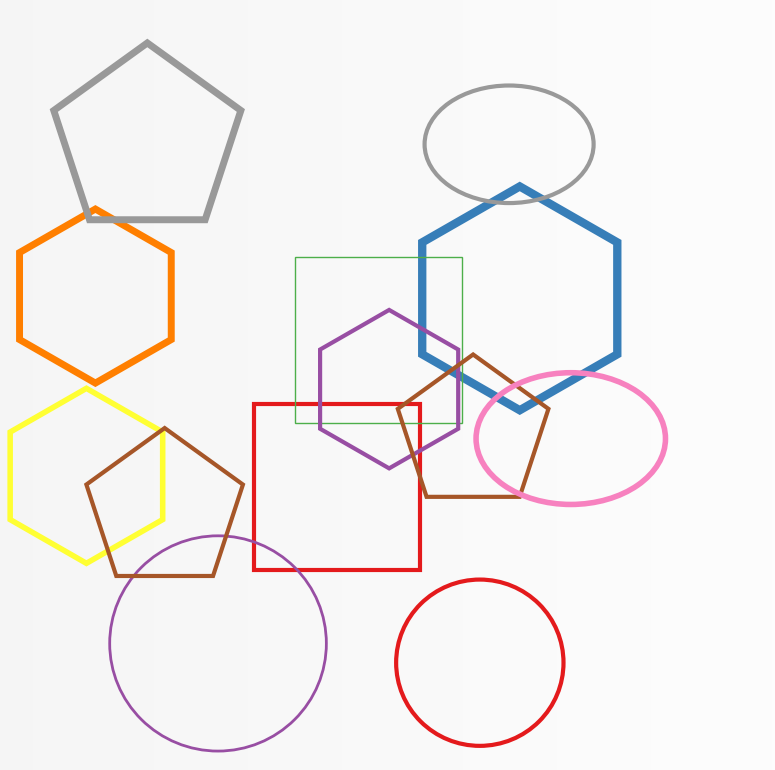[{"shape": "square", "thickness": 1.5, "radius": 0.54, "center": [0.435, 0.367]}, {"shape": "circle", "thickness": 1.5, "radius": 0.54, "center": [0.619, 0.139]}, {"shape": "hexagon", "thickness": 3, "radius": 0.73, "center": [0.671, 0.613]}, {"shape": "square", "thickness": 0.5, "radius": 0.54, "center": [0.488, 0.559]}, {"shape": "hexagon", "thickness": 1.5, "radius": 0.51, "center": [0.502, 0.495]}, {"shape": "circle", "thickness": 1, "radius": 0.7, "center": [0.281, 0.164]}, {"shape": "hexagon", "thickness": 2.5, "radius": 0.57, "center": [0.123, 0.615]}, {"shape": "hexagon", "thickness": 2, "radius": 0.57, "center": [0.112, 0.382]}, {"shape": "pentagon", "thickness": 1.5, "radius": 0.51, "center": [0.61, 0.437]}, {"shape": "pentagon", "thickness": 1.5, "radius": 0.53, "center": [0.212, 0.338]}, {"shape": "oval", "thickness": 2, "radius": 0.61, "center": [0.736, 0.43]}, {"shape": "pentagon", "thickness": 2.5, "radius": 0.63, "center": [0.19, 0.817]}, {"shape": "oval", "thickness": 1.5, "radius": 0.55, "center": [0.657, 0.813]}]